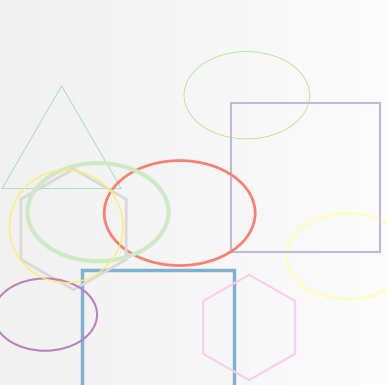[{"shape": "triangle", "thickness": 0.5, "radius": 0.89, "center": [0.159, 0.599]}, {"shape": "oval", "thickness": 1.5, "radius": 0.79, "center": [0.898, 0.335]}, {"shape": "square", "thickness": 1.5, "radius": 0.96, "center": [0.789, 0.539]}, {"shape": "oval", "thickness": 2, "radius": 0.97, "center": [0.464, 0.447]}, {"shape": "square", "thickness": 2.5, "radius": 0.98, "center": [0.407, 0.102]}, {"shape": "oval", "thickness": 0.5, "radius": 0.81, "center": [0.637, 0.753]}, {"shape": "hexagon", "thickness": 1.5, "radius": 0.68, "center": [0.643, 0.15]}, {"shape": "hexagon", "thickness": 2, "radius": 0.78, "center": [0.19, 0.404]}, {"shape": "oval", "thickness": 1.5, "radius": 0.67, "center": [0.116, 0.183]}, {"shape": "oval", "thickness": 3, "radius": 0.91, "center": [0.253, 0.449]}, {"shape": "circle", "thickness": 1, "radius": 0.73, "center": [0.171, 0.412]}]